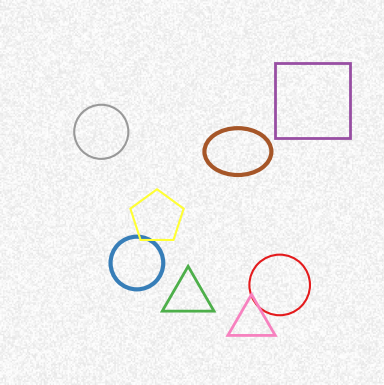[{"shape": "circle", "thickness": 1.5, "radius": 0.39, "center": [0.726, 0.26]}, {"shape": "circle", "thickness": 3, "radius": 0.34, "center": [0.356, 0.317]}, {"shape": "triangle", "thickness": 2, "radius": 0.39, "center": [0.489, 0.231]}, {"shape": "square", "thickness": 2, "radius": 0.49, "center": [0.811, 0.739]}, {"shape": "pentagon", "thickness": 1.5, "radius": 0.36, "center": [0.408, 0.436]}, {"shape": "oval", "thickness": 3, "radius": 0.43, "center": [0.618, 0.606]}, {"shape": "triangle", "thickness": 2, "radius": 0.35, "center": [0.653, 0.164]}, {"shape": "circle", "thickness": 1.5, "radius": 0.35, "center": [0.263, 0.658]}]